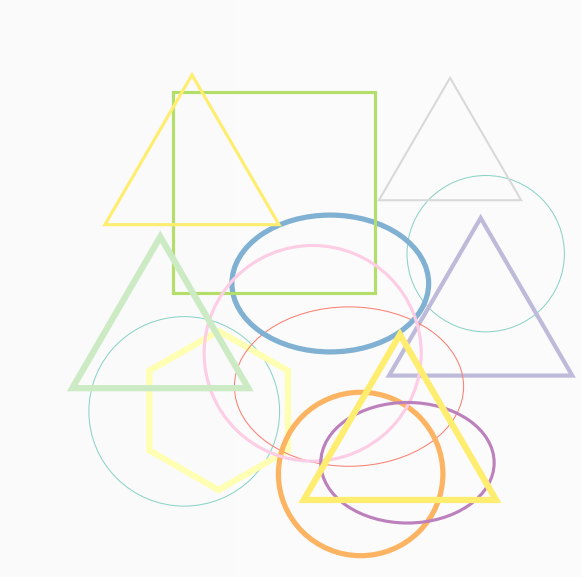[{"shape": "circle", "thickness": 0.5, "radius": 0.82, "center": [0.317, 0.287]}, {"shape": "circle", "thickness": 0.5, "radius": 0.68, "center": [0.836, 0.56]}, {"shape": "hexagon", "thickness": 3, "radius": 0.69, "center": [0.376, 0.288]}, {"shape": "triangle", "thickness": 2, "radius": 0.91, "center": [0.827, 0.44]}, {"shape": "oval", "thickness": 0.5, "radius": 0.99, "center": [0.6, 0.33]}, {"shape": "oval", "thickness": 2.5, "radius": 0.85, "center": [0.568, 0.508]}, {"shape": "circle", "thickness": 2.5, "radius": 0.71, "center": [0.62, 0.178]}, {"shape": "square", "thickness": 1.5, "radius": 0.87, "center": [0.471, 0.666]}, {"shape": "circle", "thickness": 1.5, "radius": 0.93, "center": [0.538, 0.387]}, {"shape": "triangle", "thickness": 1, "radius": 0.71, "center": [0.774, 0.723]}, {"shape": "oval", "thickness": 1.5, "radius": 0.75, "center": [0.701, 0.198]}, {"shape": "triangle", "thickness": 3, "radius": 0.87, "center": [0.276, 0.414]}, {"shape": "triangle", "thickness": 1.5, "radius": 0.86, "center": [0.33, 0.697]}, {"shape": "triangle", "thickness": 3, "radius": 0.96, "center": [0.688, 0.229]}]